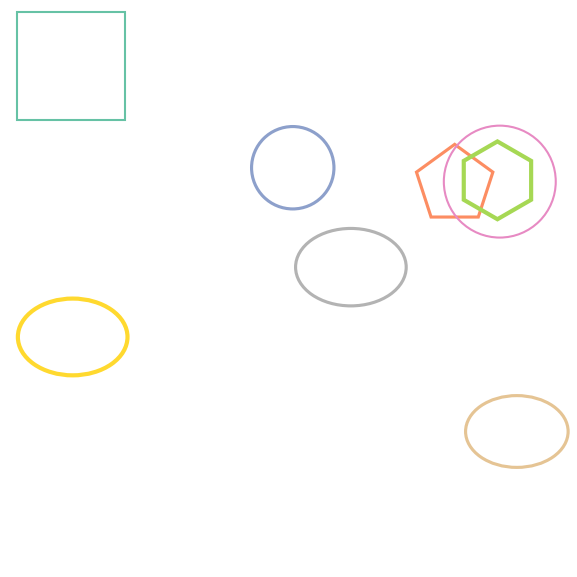[{"shape": "square", "thickness": 1, "radius": 0.47, "center": [0.123, 0.884]}, {"shape": "pentagon", "thickness": 1.5, "radius": 0.35, "center": [0.787, 0.68]}, {"shape": "circle", "thickness": 1.5, "radius": 0.36, "center": [0.507, 0.709]}, {"shape": "circle", "thickness": 1, "radius": 0.48, "center": [0.865, 0.685]}, {"shape": "hexagon", "thickness": 2, "radius": 0.34, "center": [0.861, 0.687]}, {"shape": "oval", "thickness": 2, "radius": 0.47, "center": [0.126, 0.416]}, {"shape": "oval", "thickness": 1.5, "radius": 0.44, "center": [0.895, 0.252]}, {"shape": "oval", "thickness": 1.5, "radius": 0.48, "center": [0.608, 0.537]}]